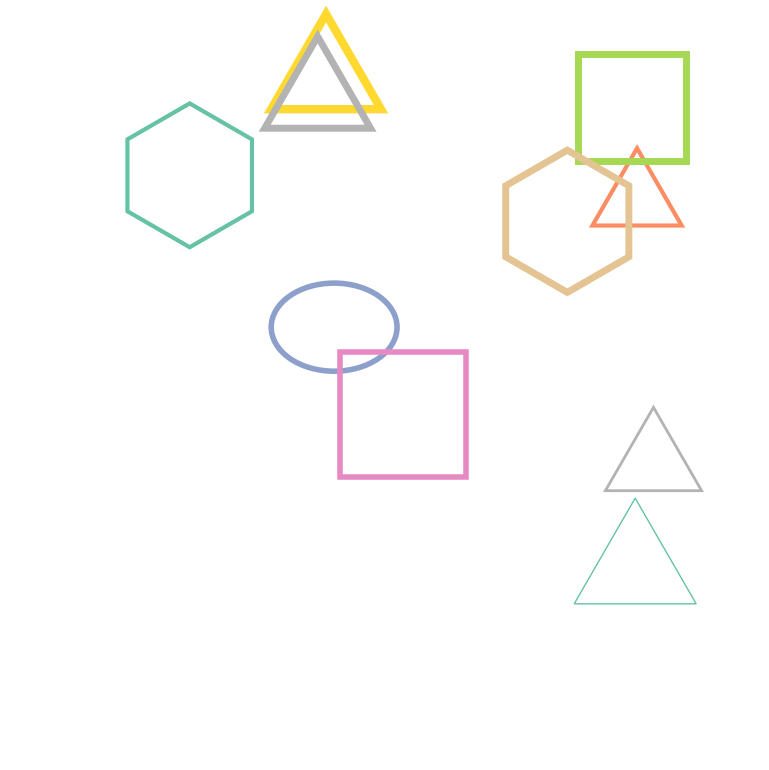[{"shape": "hexagon", "thickness": 1.5, "radius": 0.47, "center": [0.246, 0.772]}, {"shape": "triangle", "thickness": 0.5, "radius": 0.46, "center": [0.825, 0.262]}, {"shape": "triangle", "thickness": 1.5, "radius": 0.33, "center": [0.827, 0.741]}, {"shape": "oval", "thickness": 2, "radius": 0.41, "center": [0.434, 0.575]}, {"shape": "square", "thickness": 2, "radius": 0.41, "center": [0.524, 0.462]}, {"shape": "square", "thickness": 2.5, "radius": 0.35, "center": [0.821, 0.861]}, {"shape": "triangle", "thickness": 3, "radius": 0.41, "center": [0.423, 0.899]}, {"shape": "hexagon", "thickness": 2.5, "radius": 0.46, "center": [0.737, 0.713]}, {"shape": "triangle", "thickness": 2.5, "radius": 0.4, "center": [0.413, 0.873]}, {"shape": "triangle", "thickness": 1, "radius": 0.36, "center": [0.849, 0.399]}]